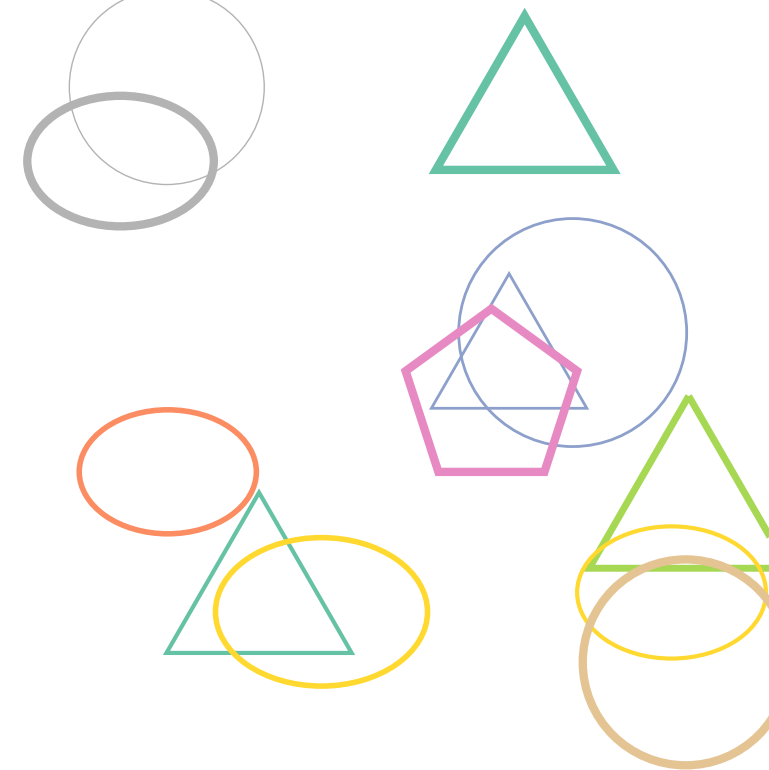[{"shape": "triangle", "thickness": 3, "radius": 0.67, "center": [0.681, 0.846]}, {"shape": "triangle", "thickness": 1.5, "radius": 0.69, "center": [0.336, 0.221]}, {"shape": "oval", "thickness": 2, "radius": 0.58, "center": [0.218, 0.387]}, {"shape": "triangle", "thickness": 1, "radius": 0.58, "center": [0.661, 0.528]}, {"shape": "circle", "thickness": 1, "radius": 0.74, "center": [0.744, 0.568]}, {"shape": "pentagon", "thickness": 3, "radius": 0.59, "center": [0.638, 0.482]}, {"shape": "triangle", "thickness": 2.5, "radius": 0.75, "center": [0.894, 0.337]}, {"shape": "oval", "thickness": 1.5, "radius": 0.61, "center": [0.872, 0.231]}, {"shape": "oval", "thickness": 2, "radius": 0.69, "center": [0.418, 0.205]}, {"shape": "circle", "thickness": 3, "radius": 0.67, "center": [0.891, 0.14]}, {"shape": "circle", "thickness": 0.5, "radius": 0.63, "center": [0.217, 0.887]}, {"shape": "oval", "thickness": 3, "radius": 0.61, "center": [0.157, 0.791]}]